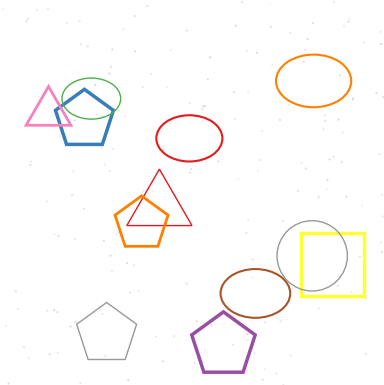[{"shape": "oval", "thickness": 1.5, "radius": 0.43, "center": [0.492, 0.641]}, {"shape": "triangle", "thickness": 1, "radius": 0.49, "center": [0.414, 0.463]}, {"shape": "pentagon", "thickness": 2.5, "radius": 0.4, "center": [0.219, 0.689]}, {"shape": "oval", "thickness": 1, "radius": 0.38, "center": [0.237, 0.744]}, {"shape": "pentagon", "thickness": 2.5, "radius": 0.43, "center": [0.58, 0.103]}, {"shape": "oval", "thickness": 1.5, "radius": 0.49, "center": [0.815, 0.79]}, {"shape": "pentagon", "thickness": 2, "radius": 0.36, "center": [0.368, 0.419]}, {"shape": "square", "thickness": 2.5, "radius": 0.41, "center": [0.862, 0.314]}, {"shape": "oval", "thickness": 1.5, "radius": 0.45, "center": [0.663, 0.238]}, {"shape": "triangle", "thickness": 2, "radius": 0.34, "center": [0.126, 0.708]}, {"shape": "circle", "thickness": 1, "radius": 0.46, "center": [0.811, 0.335]}, {"shape": "pentagon", "thickness": 1, "radius": 0.41, "center": [0.277, 0.132]}]